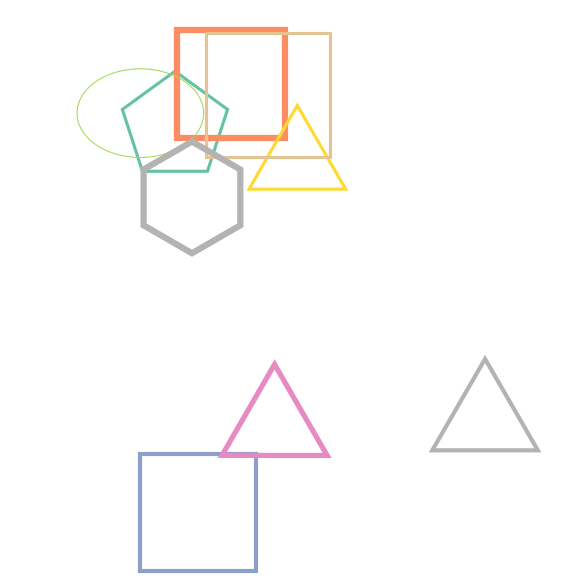[{"shape": "pentagon", "thickness": 1.5, "radius": 0.48, "center": [0.303, 0.78]}, {"shape": "square", "thickness": 3, "radius": 0.47, "center": [0.4, 0.853]}, {"shape": "square", "thickness": 2, "radius": 0.51, "center": [0.343, 0.111]}, {"shape": "triangle", "thickness": 2.5, "radius": 0.53, "center": [0.475, 0.263]}, {"shape": "oval", "thickness": 0.5, "radius": 0.55, "center": [0.243, 0.803]}, {"shape": "triangle", "thickness": 1.5, "radius": 0.48, "center": [0.515, 0.72]}, {"shape": "square", "thickness": 1.5, "radius": 0.53, "center": [0.464, 0.834]}, {"shape": "triangle", "thickness": 2, "radius": 0.53, "center": [0.84, 0.272]}, {"shape": "hexagon", "thickness": 3, "radius": 0.48, "center": [0.332, 0.657]}]